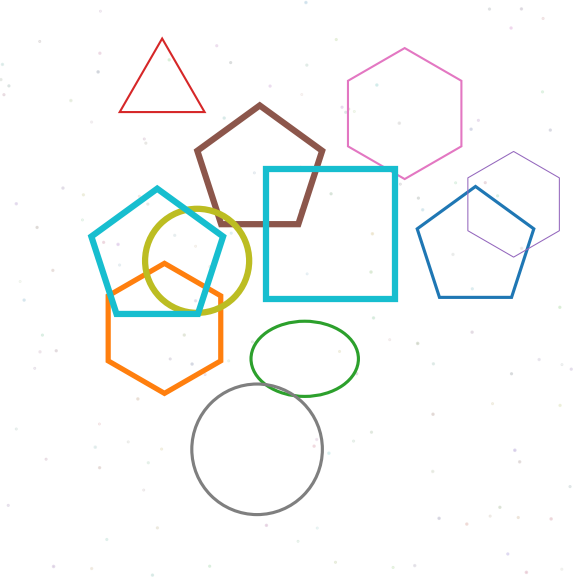[{"shape": "pentagon", "thickness": 1.5, "radius": 0.53, "center": [0.823, 0.57]}, {"shape": "hexagon", "thickness": 2.5, "radius": 0.56, "center": [0.285, 0.431]}, {"shape": "oval", "thickness": 1.5, "radius": 0.46, "center": [0.528, 0.378]}, {"shape": "triangle", "thickness": 1, "radius": 0.42, "center": [0.281, 0.848]}, {"shape": "hexagon", "thickness": 0.5, "radius": 0.46, "center": [0.889, 0.645]}, {"shape": "pentagon", "thickness": 3, "radius": 0.57, "center": [0.45, 0.703]}, {"shape": "hexagon", "thickness": 1, "radius": 0.57, "center": [0.701, 0.802]}, {"shape": "circle", "thickness": 1.5, "radius": 0.57, "center": [0.445, 0.221]}, {"shape": "circle", "thickness": 3, "radius": 0.45, "center": [0.341, 0.547]}, {"shape": "square", "thickness": 3, "radius": 0.56, "center": [0.573, 0.594]}, {"shape": "pentagon", "thickness": 3, "radius": 0.6, "center": [0.272, 0.553]}]